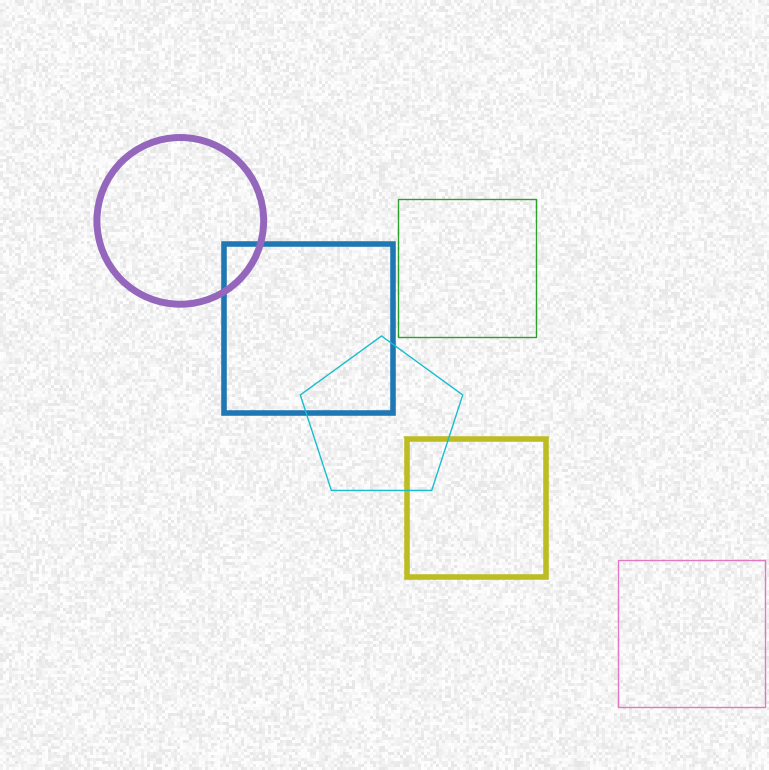[{"shape": "square", "thickness": 2, "radius": 0.55, "center": [0.401, 0.573]}, {"shape": "square", "thickness": 0.5, "radius": 0.45, "center": [0.606, 0.652]}, {"shape": "circle", "thickness": 2.5, "radius": 0.54, "center": [0.234, 0.713]}, {"shape": "square", "thickness": 0.5, "radius": 0.48, "center": [0.898, 0.177]}, {"shape": "square", "thickness": 2, "radius": 0.45, "center": [0.619, 0.34]}, {"shape": "pentagon", "thickness": 0.5, "radius": 0.55, "center": [0.495, 0.453]}]